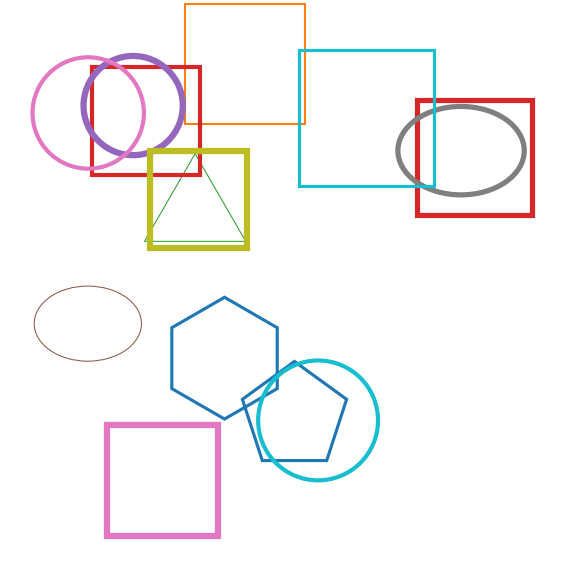[{"shape": "hexagon", "thickness": 1.5, "radius": 0.53, "center": [0.389, 0.379]}, {"shape": "pentagon", "thickness": 1.5, "radius": 0.47, "center": [0.51, 0.278]}, {"shape": "square", "thickness": 1, "radius": 0.52, "center": [0.424, 0.888]}, {"shape": "triangle", "thickness": 0.5, "radius": 0.51, "center": [0.338, 0.632]}, {"shape": "square", "thickness": 2.5, "radius": 0.5, "center": [0.822, 0.727]}, {"shape": "square", "thickness": 2, "radius": 0.47, "center": [0.252, 0.79]}, {"shape": "circle", "thickness": 3, "radius": 0.43, "center": [0.231, 0.816]}, {"shape": "oval", "thickness": 0.5, "radius": 0.46, "center": [0.152, 0.439]}, {"shape": "square", "thickness": 3, "radius": 0.48, "center": [0.281, 0.168]}, {"shape": "circle", "thickness": 2, "radius": 0.48, "center": [0.153, 0.804]}, {"shape": "oval", "thickness": 2.5, "radius": 0.55, "center": [0.798, 0.738]}, {"shape": "square", "thickness": 3, "radius": 0.42, "center": [0.344, 0.654]}, {"shape": "circle", "thickness": 2, "radius": 0.52, "center": [0.551, 0.271]}, {"shape": "square", "thickness": 1.5, "radius": 0.59, "center": [0.635, 0.794]}]